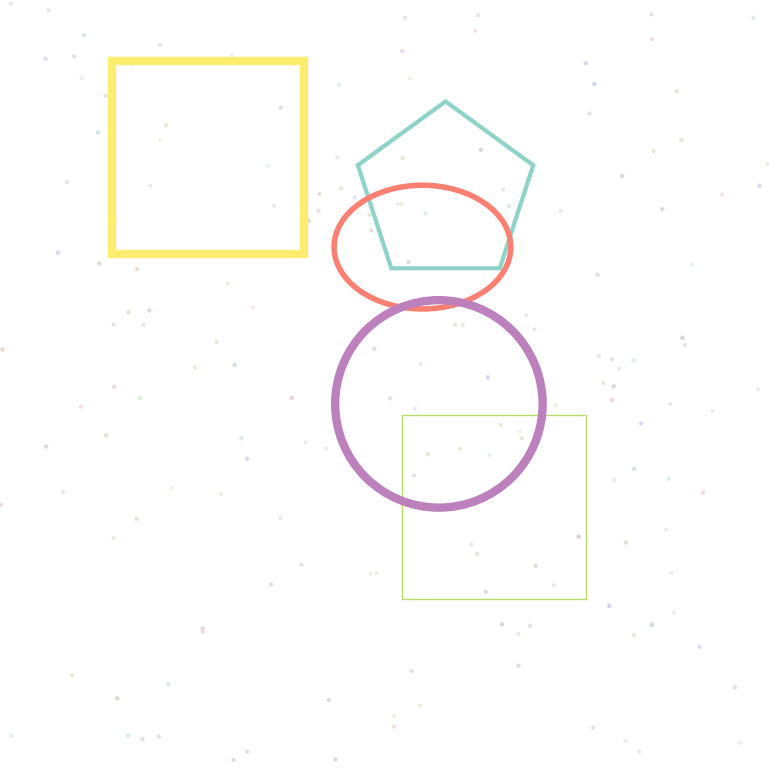[{"shape": "pentagon", "thickness": 1.5, "radius": 0.6, "center": [0.579, 0.748]}, {"shape": "oval", "thickness": 2, "radius": 0.57, "center": [0.549, 0.679]}, {"shape": "square", "thickness": 0.5, "radius": 0.6, "center": [0.642, 0.342]}, {"shape": "circle", "thickness": 3, "radius": 0.67, "center": [0.57, 0.475]}, {"shape": "square", "thickness": 3, "radius": 0.63, "center": [0.27, 0.796]}]